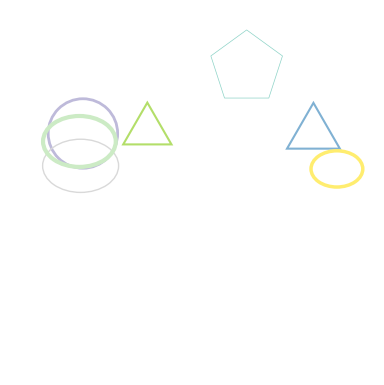[{"shape": "pentagon", "thickness": 0.5, "radius": 0.49, "center": [0.641, 0.824]}, {"shape": "circle", "thickness": 2, "radius": 0.45, "center": [0.215, 0.653]}, {"shape": "triangle", "thickness": 1.5, "radius": 0.4, "center": [0.814, 0.654]}, {"shape": "triangle", "thickness": 1.5, "radius": 0.36, "center": [0.383, 0.661]}, {"shape": "oval", "thickness": 1, "radius": 0.49, "center": [0.209, 0.569]}, {"shape": "oval", "thickness": 3, "radius": 0.47, "center": [0.206, 0.633]}, {"shape": "oval", "thickness": 2.5, "radius": 0.34, "center": [0.875, 0.561]}]